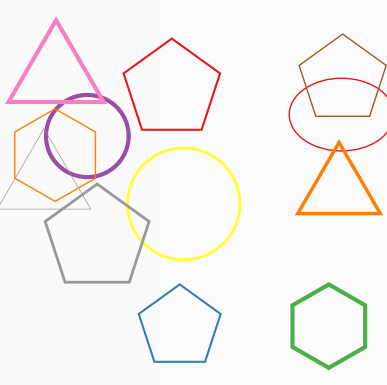[{"shape": "pentagon", "thickness": 1.5, "radius": 0.65, "center": [0.443, 0.769]}, {"shape": "oval", "thickness": 1, "radius": 0.67, "center": [0.881, 0.702]}, {"shape": "pentagon", "thickness": 1.5, "radius": 0.56, "center": [0.464, 0.15]}, {"shape": "hexagon", "thickness": 3, "radius": 0.54, "center": [0.849, 0.153]}, {"shape": "circle", "thickness": 3, "radius": 0.53, "center": [0.225, 0.647]}, {"shape": "triangle", "thickness": 2.5, "radius": 0.62, "center": [0.875, 0.507]}, {"shape": "hexagon", "thickness": 1, "radius": 0.6, "center": [0.142, 0.597]}, {"shape": "circle", "thickness": 2, "radius": 0.73, "center": [0.474, 0.47]}, {"shape": "pentagon", "thickness": 1, "radius": 0.59, "center": [0.884, 0.793]}, {"shape": "triangle", "thickness": 3, "radius": 0.71, "center": [0.145, 0.806]}, {"shape": "pentagon", "thickness": 2, "radius": 0.71, "center": [0.251, 0.381]}, {"shape": "triangle", "thickness": 0.5, "radius": 0.7, "center": [0.114, 0.527]}]